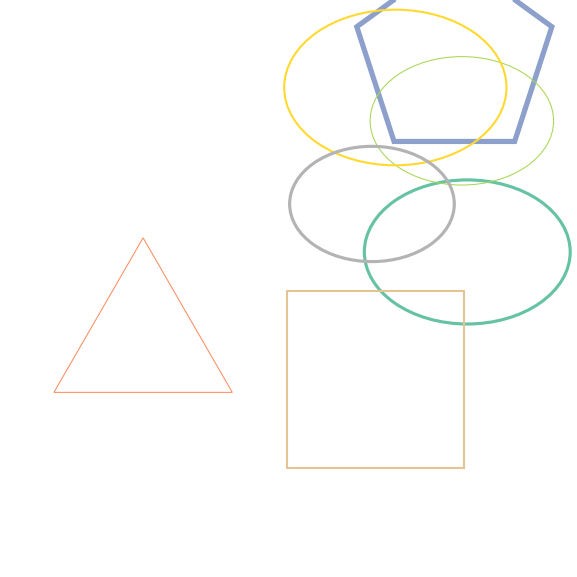[{"shape": "oval", "thickness": 1.5, "radius": 0.89, "center": [0.809, 0.563]}, {"shape": "triangle", "thickness": 0.5, "radius": 0.89, "center": [0.248, 0.409]}, {"shape": "pentagon", "thickness": 2.5, "radius": 0.89, "center": [0.787, 0.898]}, {"shape": "oval", "thickness": 0.5, "radius": 0.79, "center": [0.8, 0.79]}, {"shape": "oval", "thickness": 1, "radius": 0.96, "center": [0.685, 0.848]}, {"shape": "square", "thickness": 1, "radius": 0.77, "center": [0.65, 0.342]}, {"shape": "oval", "thickness": 1.5, "radius": 0.71, "center": [0.644, 0.646]}]